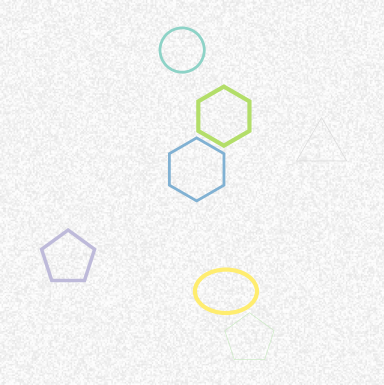[{"shape": "circle", "thickness": 2, "radius": 0.29, "center": [0.473, 0.87]}, {"shape": "pentagon", "thickness": 2.5, "radius": 0.36, "center": [0.177, 0.33]}, {"shape": "hexagon", "thickness": 2, "radius": 0.41, "center": [0.511, 0.56]}, {"shape": "hexagon", "thickness": 3, "radius": 0.38, "center": [0.582, 0.698]}, {"shape": "triangle", "thickness": 0.5, "radius": 0.38, "center": [0.835, 0.62]}, {"shape": "pentagon", "thickness": 0.5, "radius": 0.34, "center": [0.648, 0.12]}, {"shape": "oval", "thickness": 3, "radius": 0.4, "center": [0.587, 0.243]}]